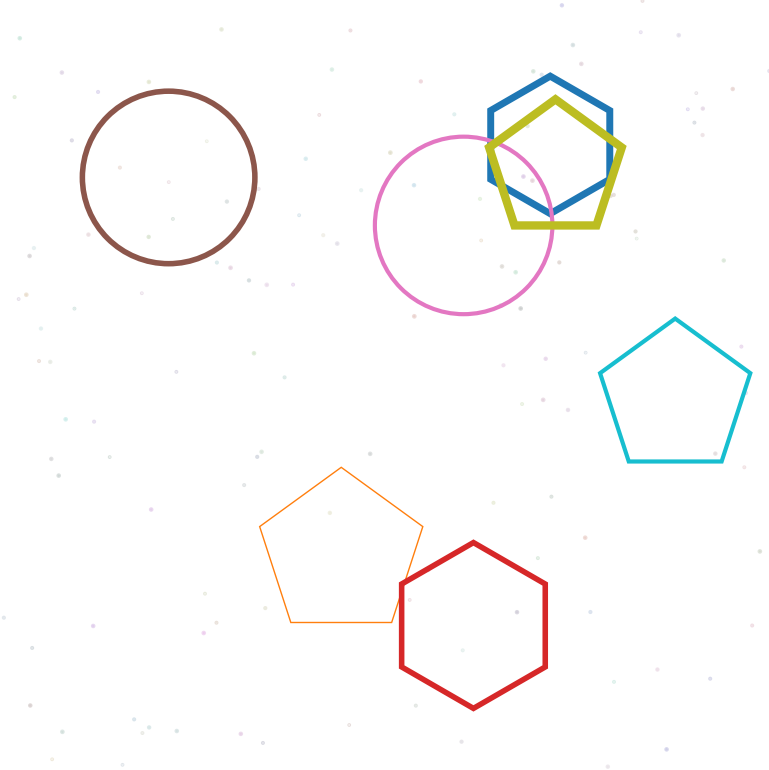[{"shape": "hexagon", "thickness": 2.5, "radius": 0.45, "center": [0.715, 0.812]}, {"shape": "pentagon", "thickness": 0.5, "radius": 0.56, "center": [0.443, 0.282]}, {"shape": "hexagon", "thickness": 2, "radius": 0.54, "center": [0.615, 0.188]}, {"shape": "circle", "thickness": 2, "radius": 0.56, "center": [0.219, 0.77]}, {"shape": "circle", "thickness": 1.5, "radius": 0.58, "center": [0.602, 0.707]}, {"shape": "pentagon", "thickness": 3, "radius": 0.45, "center": [0.721, 0.78]}, {"shape": "pentagon", "thickness": 1.5, "radius": 0.51, "center": [0.877, 0.484]}]